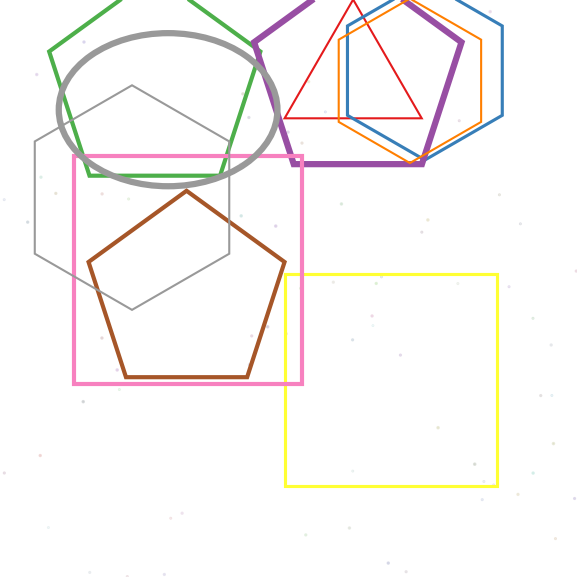[{"shape": "triangle", "thickness": 1, "radius": 0.69, "center": [0.612, 0.863]}, {"shape": "hexagon", "thickness": 1.5, "radius": 0.77, "center": [0.736, 0.877]}, {"shape": "pentagon", "thickness": 2, "radius": 0.96, "center": [0.268, 0.85]}, {"shape": "pentagon", "thickness": 3, "radius": 0.94, "center": [0.62, 0.868]}, {"shape": "hexagon", "thickness": 1, "radius": 0.71, "center": [0.71, 0.859]}, {"shape": "square", "thickness": 1.5, "radius": 0.92, "center": [0.677, 0.341]}, {"shape": "pentagon", "thickness": 2, "radius": 0.89, "center": [0.323, 0.49]}, {"shape": "square", "thickness": 2, "radius": 0.99, "center": [0.325, 0.532]}, {"shape": "hexagon", "thickness": 1, "radius": 0.97, "center": [0.229, 0.657]}, {"shape": "oval", "thickness": 3, "radius": 0.95, "center": [0.291, 0.809]}]